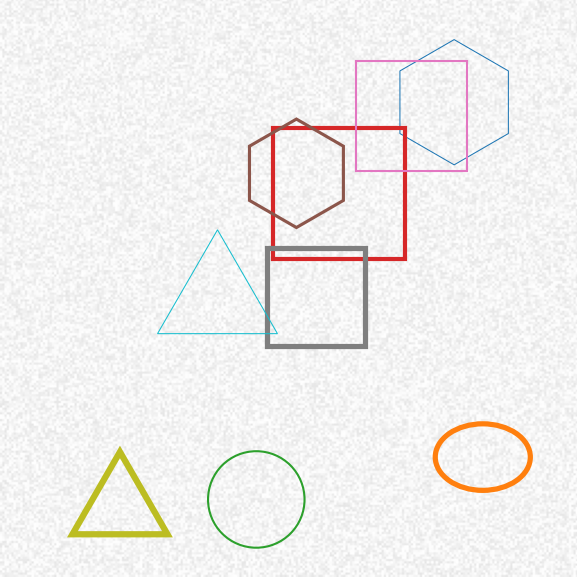[{"shape": "hexagon", "thickness": 0.5, "radius": 0.54, "center": [0.786, 0.822]}, {"shape": "oval", "thickness": 2.5, "radius": 0.41, "center": [0.836, 0.208]}, {"shape": "circle", "thickness": 1, "radius": 0.42, "center": [0.444, 0.134]}, {"shape": "square", "thickness": 2, "radius": 0.57, "center": [0.587, 0.664]}, {"shape": "hexagon", "thickness": 1.5, "radius": 0.47, "center": [0.513, 0.699]}, {"shape": "square", "thickness": 1, "radius": 0.48, "center": [0.712, 0.798]}, {"shape": "square", "thickness": 2.5, "radius": 0.42, "center": [0.547, 0.485]}, {"shape": "triangle", "thickness": 3, "radius": 0.48, "center": [0.208, 0.122]}, {"shape": "triangle", "thickness": 0.5, "radius": 0.6, "center": [0.377, 0.481]}]